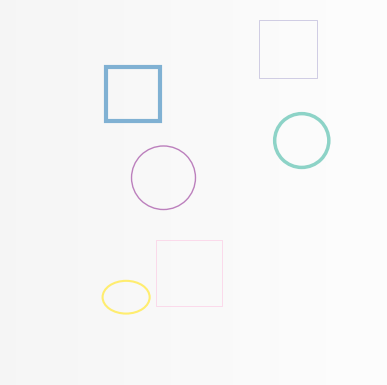[{"shape": "circle", "thickness": 2.5, "radius": 0.35, "center": [0.779, 0.635]}, {"shape": "square", "thickness": 0.5, "radius": 0.37, "center": [0.744, 0.873]}, {"shape": "square", "thickness": 3, "radius": 0.35, "center": [0.344, 0.756]}, {"shape": "square", "thickness": 0.5, "radius": 0.43, "center": [0.488, 0.29]}, {"shape": "circle", "thickness": 1, "radius": 0.41, "center": [0.422, 0.538]}, {"shape": "oval", "thickness": 1.5, "radius": 0.3, "center": [0.325, 0.228]}]